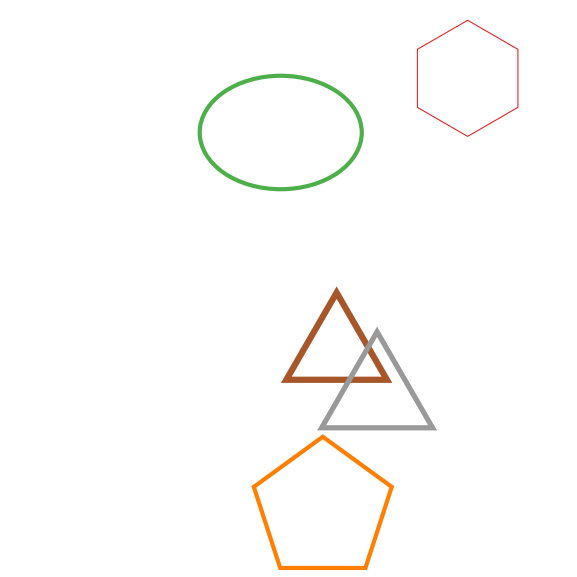[{"shape": "hexagon", "thickness": 0.5, "radius": 0.5, "center": [0.81, 0.863]}, {"shape": "oval", "thickness": 2, "radius": 0.7, "center": [0.486, 0.77]}, {"shape": "pentagon", "thickness": 2, "radius": 0.63, "center": [0.559, 0.117]}, {"shape": "triangle", "thickness": 3, "radius": 0.5, "center": [0.583, 0.392]}, {"shape": "triangle", "thickness": 2.5, "radius": 0.55, "center": [0.653, 0.314]}]